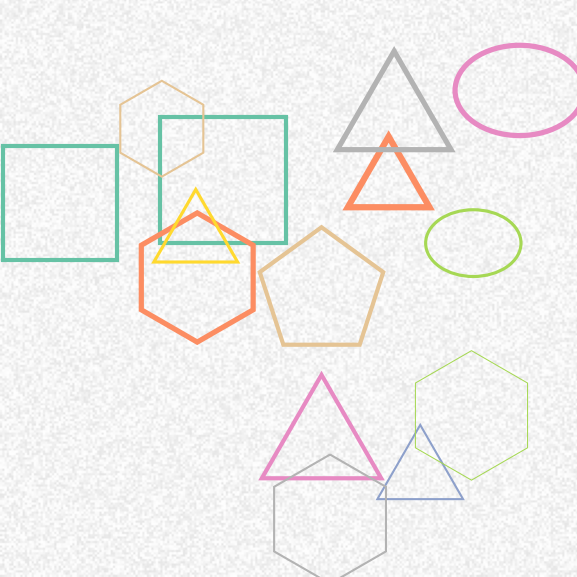[{"shape": "square", "thickness": 2, "radius": 0.55, "center": [0.385, 0.688]}, {"shape": "square", "thickness": 2, "radius": 0.49, "center": [0.104, 0.647]}, {"shape": "triangle", "thickness": 3, "radius": 0.41, "center": [0.673, 0.681]}, {"shape": "hexagon", "thickness": 2.5, "radius": 0.56, "center": [0.342, 0.519]}, {"shape": "triangle", "thickness": 1, "radius": 0.43, "center": [0.728, 0.178]}, {"shape": "oval", "thickness": 2.5, "radius": 0.56, "center": [0.9, 0.843]}, {"shape": "triangle", "thickness": 2, "radius": 0.6, "center": [0.557, 0.231]}, {"shape": "hexagon", "thickness": 0.5, "radius": 0.56, "center": [0.816, 0.28]}, {"shape": "oval", "thickness": 1.5, "radius": 0.41, "center": [0.82, 0.578]}, {"shape": "triangle", "thickness": 1.5, "radius": 0.42, "center": [0.339, 0.587]}, {"shape": "hexagon", "thickness": 1, "radius": 0.41, "center": [0.28, 0.776]}, {"shape": "pentagon", "thickness": 2, "radius": 0.56, "center": [0.557, 0.493]}, {"shape": "triangle", "thickness": 2.5, "radius": 0.57, "center": [0.683, 0.797]}, {"shape": "hexagon", "thickness": 1, "radius": 0.56, "center": [0.571, 0.1]}]